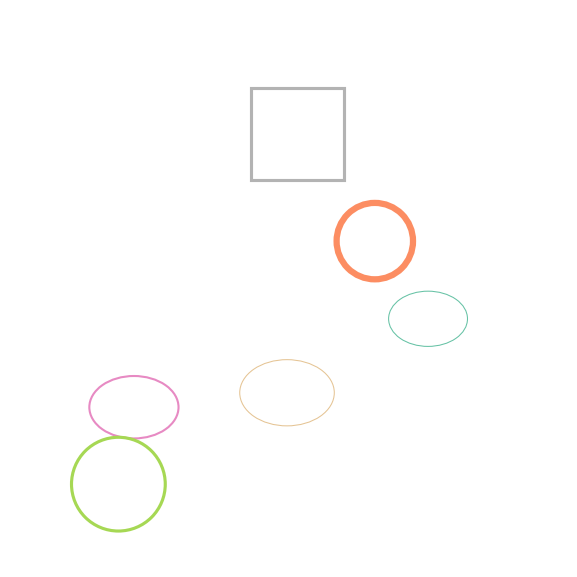[{"shape": "oval", "thickness": 0.5, "radius": 0.34, "center": [0.741, 0.447]}, {"shape": "circle", "thickness": 3, "radius": 0.33, "center": [0.649, 0.582]}, {"shape": "oval", "thickness": 1, "radius": 0.39, "center": [0.232, 0.294]}, {"shape": "circle", "thickness": 1.5, "radius": 0.41, "center": [0.205, 0.161]}, {"shape": "oval", "thickness": 0.5, "radius": 0.41, "center": [0.497, 0.319]}, {"shape": "square", "thickness": 1.5, "radius": 0.4, "center": [0.515, 0.767]}]